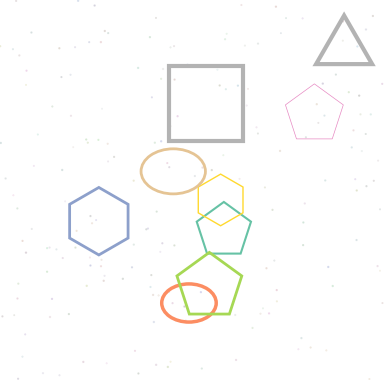[{"shape": "pentagon", "thickness": 1.5, "radius": 0.37, "center": [0.581, 0.401]}, {"shape": "oval", "thickness": 2.5, "radius": 0.35, "center": [0.491, 0.213]}, {"shape": "hexagon", "thickness": 2, "radius": 0.44, "center": [0.257, 0.425]}, {"shape": "pentagon", "thickness": 0.5, "radius": 0.4, "center": [0.817, 0.703]}, {"shape": "pentagon", "thickness": 2, "radius": 0.44, "center": [0.544, 0.256]}, {"shape": "hexagon", "thickness": 1, "radius": 0.34, "center": [0.573, 0.481]}, {"shape": "oval", "thickness": 2, "radius": 0.42, "center": [0.45, 0.555]}, {"shape": "square", "thickness": 3, "radius": 0.48, "center": [0.535, 0.731]}, {"shape": "triangle", "thickness": 3, "radius": 0.42, "center": [0.894, 0.876]}]